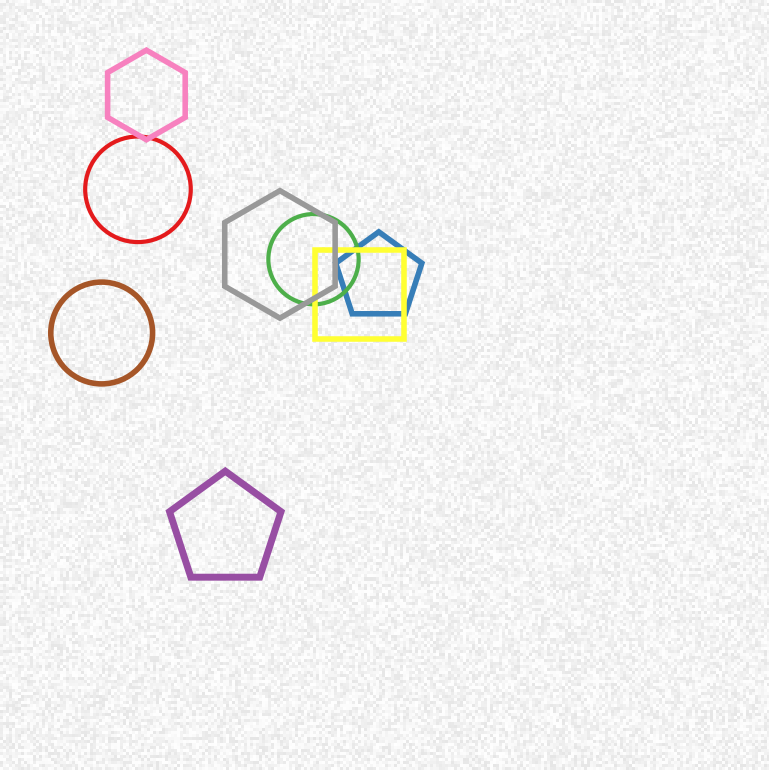[{"shape": "circle", "thickness": 1.5, "radius": 0.34, "center": [0.179, 0.754]}, {"shape": "pentagon", "thickness": 2, "radius": 0.29, "center": [0.492, 0.64]}, {"shape": "circle", "thickness": 1.5, "radius": 0.29, "center": [0.407, 0.663]}, {"shape": "pentagon", "thickness": 2.5, "radius": 0.38, "center": [0.293, 0.312]}, {"shape": "square", "thickness": 2, "radius": 0.29, "center": [0.467, 0.617]}, {"shape": "circle", "thickness": 2, "radius": 0.33, "center": [0.132, 0.568]}, {"shape": "hexagon", "thickness": 2, "radius": 0.29, "center": [0.19, 0.877]}, {"shape": "hexagon", "thickness": 2, "radius": 0.41, "center": [0.364, 0.67]}]